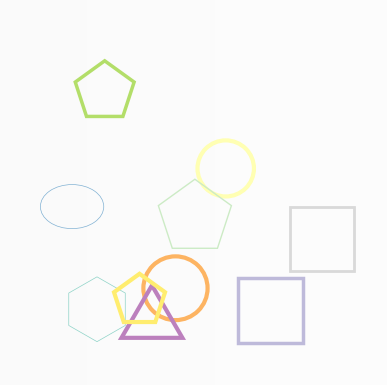[{"shape": "hexagon", "thickness": 0.5, "radius": 0.42, "center": [0.25, 0.197]}, {"shape": "circle", "thickness": 3, "radius": 0.36, "center": [0.583, 0.563]}, {"shape": "square", "thickness": 2.5, "radius": 0.42, "center": [0.698, 0.193]}, {"shape": "oval", "thickness": 0.5, "radius": 0.41, "center": [0.186, 0.463]}, {"shape": "circle", "thickness": 3, "radius": 0.41, "center": [0.453, 0.251]}, {"shape": "pentagon", "thickness": 2.5, "radius": 0.4, "center": [0.27, 0.762]}, {"shape": "square", "thickness": 2, "radius": 0.41, "center": [0.832, 0.379]}, {"shape": "triangle", "thickness": 3, "radius": 0.45, "center": [0.392, 0.168]}, {"shape": "pentagon", "thickness": 1, "radius": 0.5, "center": [0.503, 0.435]}, {"shape": "pentagon", "thickness": 3, "radius": 0.35, "center": [0.36, 0.22]}]